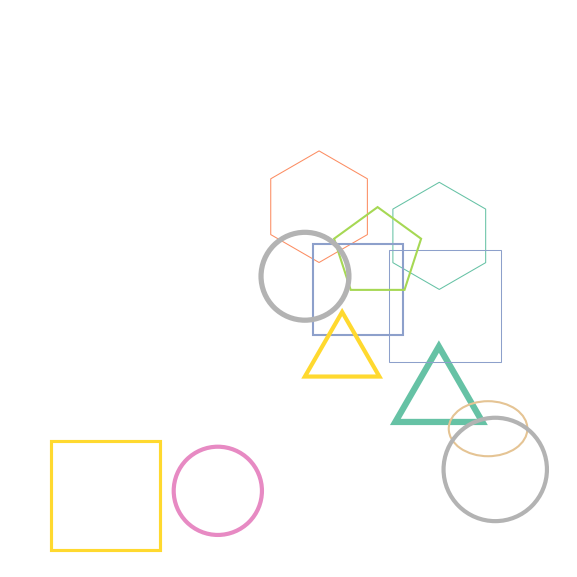[{"shape": "triangle", "thickness": 3, "radius": 0.44, "center": [0.76, 0.312]}, {"shape": "hexagon", "thickness": 0.5, "radius": 0.46, "center": [0.761, 0.591]}, {"shape": "hexagon", "thickness": 0.5, "radius": 0.48, "center": [0.552, 0.641]}, {"shape": "square", "thickness": 1, "radius": 0.39, "center": [0.62, 0.498]}, {"shape": "square", "thickness": 0.5, "radius": 0.48, "center": [0.77, 0.47]}, {"shape": "circle", "thickness": 2, "radius": 0.38, "center": [0.377, 0.149]}, {"shape": "pentagon", "thickness": 1, "radius": 0.4, "center": [0.654, 0.561]}, {"shape": "triangle", "thickness": 2, "radius": 0.37, "center": [0.592, 0.384]}, {"shape": "square", "thickness": 1.5, "radius": 0.47, "center": [0.183, 0.141]}, {"shape": "oval", "thickness": 1, "radius": 0.34, "center": [0.845, 0.257]}, {"shape": "circle", "thickness": 2, "radius": 0.45, "center": [0.858, 0.186]}, {"shape": "circle", "thickness": 2.5, "radius": 0.38, "center": [0.528, 0.521]}]